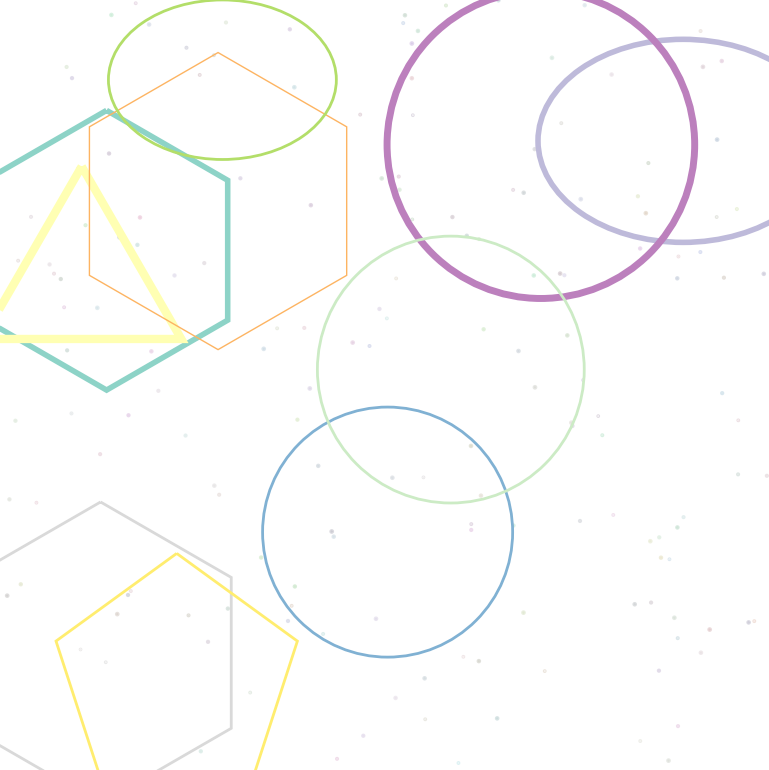[{"shape": "hexagon", "thickness": 2, "radius": 0.91, "center": [0.138, 0.675]}, {"shape": "triangle", "thickness": 3, "radius": 0.75, "center": [0.106, 0.634]}, {"shape": "oval", "thickness": 2, "radius": 0.94, "center": [0.887, 0.817]}, {"shape": "circle", "thickness": 1, "radius": 0.81, "center": [0.503, 0.309]}, {"shape": "hexagon", "thickness": 0.5, "radius": 0.96, "center": [0.283, 0.739]}, {"shape": "oval", "thickness": 1, "radius": 0.74, "center": [0.289, 0.896]}, {"shape": "hexagon", "thickness": 1, "radius": 0.98, "center": [0.131, 0.152]}, {"shape": "circle", "thickness": 2.5, "radius": 1.0, "center": [0.702, 0.812]}, {"shape": "circle", "thickness": 1, "radius": 0.87, "center": [0.585, 0.52]}, {"shape": "pentagon", "thickness": 1, "radius": 0.82, "center": [0.229, 0.116]}]